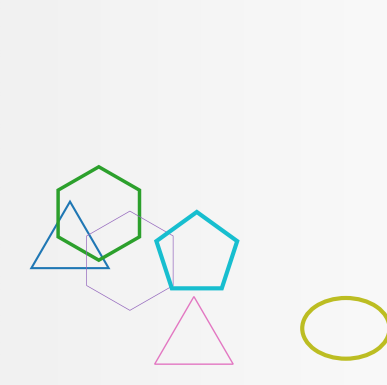[{"shape": "triangle", "thickness": 1.5, "radius": 0.58, "center": [0.181, 0.361]}, {"shape": "hexagon", "thickness": 2.5, "radius": 0.61, "center": [0.255, 0.445]}, {"shape": "hexagon", "thickness": 0.5, "radius": 0.64, "center": [0.335, 0.323]}, {"shape": "triangle", "thickness": 1, "radius": 0.59, "center": [0.5, 0.113]}, {"shape": "oval", "thickness": 3, "radius": 0.56, "center": [0.893, 0.147]}, {"shape": "pentagon", "thickness": 3, "radius": 0.55, "center": [0.508, 0.34]}]